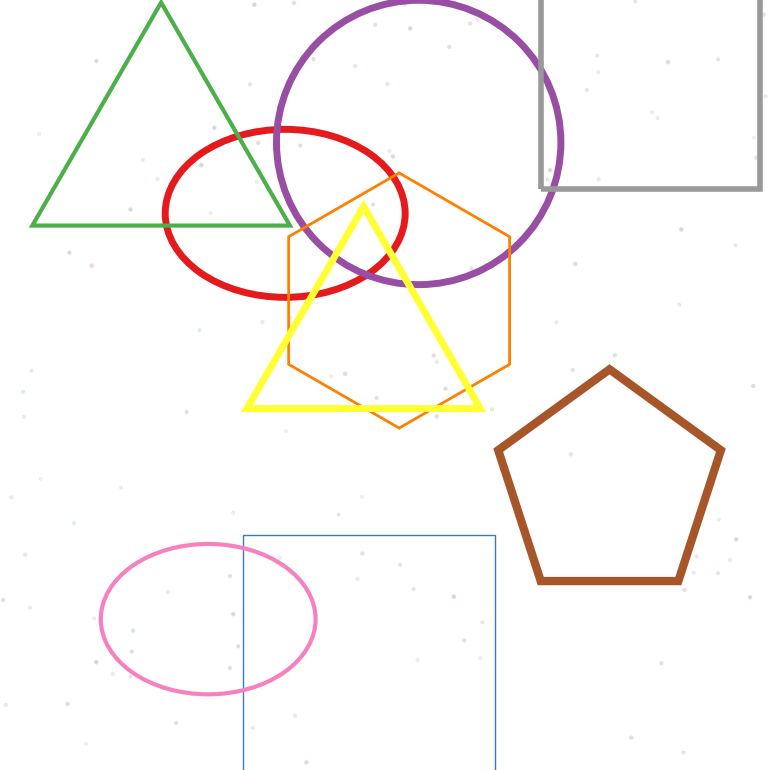[{"shape": "oval", "thickness": 2.5, "radius": 0.78, "center": [0.37, 0.723]}, {"shape": "square", "thickness": 0.5, "radius": 0.82, "center": [0.479, 0.141]}, {"shape": "triangle", "thickness": 1.5, "radius": 0.97, "center": [0.209, 0.804]}, {"shape": "circle", "thickness": 2.5, "radius": 0.92, "center": [0.544, 0.815]}, {"shape": "hexagon", "thickness": 1, "radius": 0.83, "center": [0.518, 0.61]}, {"shape": "triangle", "thickness": 2.5, "radius": 0.87, "center": [0.472, 0.557]}, {"shape": "pentagon", "thickness": 3, "radius": 0.76, "center": [0.792, 0.368]}, {"shape": "oval", "thickness": 1.5, "radius": 0.7, "center": [0.27, 0.196]}, {"shape": "square", "thickness": 2, "radius": 0.71, "center": [0.845, 0.896]}]